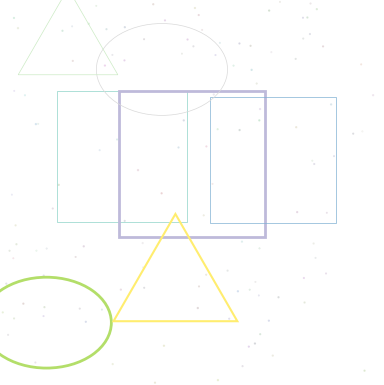[{"shape": "square", "thickness": 0.5, "radius": 0.84, "center": [0.316, 0.593]}, {"shape": "square", "thickness": 2, "radius": 0.95, "center": [0.499, 0.574]}, {"shape": "square", "thickness": 0.5, "radius": 0.82, "center": [0.709, 0.584]}, {"shape": "oval", "thickness": 2, "radius": 0.84, "center": [0.121, 0.162]}, {"shape": "oval", "thickness": 0.5, "radius": 0.85, "center": [0.421, 0.82]}, {"shape": "triangle", "thickness": 0.5, "radius": 0.75, "center": [0.177, 0.881]}, {"shape": "triangle", "thickness": 1.5, "radius": 0.93, "center": [0.456, 0.259]}]